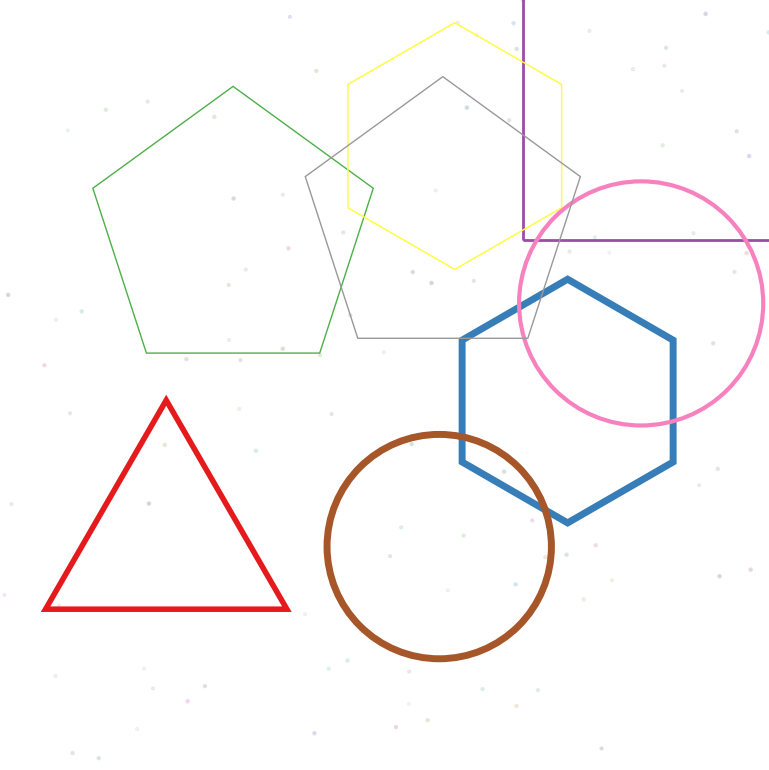[{"shape": "triangle", "thickness": 2, "radius": 0.9, "center": [0.216, 0.299]}, {"shape": "hexagon", "thickness": 2.5, "radius": 0.79, "center": [0.737, 0.479]}, {"shape": "pentagon", "thickness": 0.5, "radius": 0.96, "center": [0.303, 0.696]}, {"shape": "square", "thickness": 1, "radius": 0.9, "center": [0.859, 0.868]}, {"shape": "hexagon", "thickness": 0.5, "radius": 0.8, "center": [0.591, 0.81]}, {"shape": "circle", "thickness": 2.5, "radius": 0.73, "center": [0.57, 0.29]}, {"shape": "circle", "thickness": 1.5, "radius": 0.79, "center": [0.833, 0.606]}, {"shape": "pentagon", "thickness": 0.5, "radius": 0.94, "center": [0.575, 0.713]}]